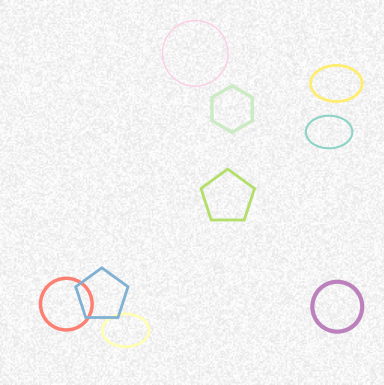[{"shape": "oval", "thickness": 1.5, "radius": 0.3, "center": [0.855, 0.657]}, {"shape": "oval", "thickness": 2, "radius": 0.3, "center": [0.326, 0.142]}, {"shape": "circle", "thickness": 2.5, "radius": 0.34, "center": [0.172, 0.21]}, {"shape": "pentagon", "thickness": 2, "radius": 0.36, "center": [0.265, 0.233]}, {"shape": "pentagon", "thickness": 2, "radius": 0.37, "center": [0.592, 0.488]}, {"shape": "circle", "thickness": 1, "radius": 0.43, "center": [0.507, 0.861]}, {"shape": "circle", "thickness": 3, "radius": 0.32, "center": [0.876, 0.203]}, {"shape": "hexagon", "thickness": 2.5, "radius": 0.3, "center": [0.603, 0.717]}, {"shape": "oval", "thickness": 2, "radius": 0.34, "center": [0.874, 0.783]}]